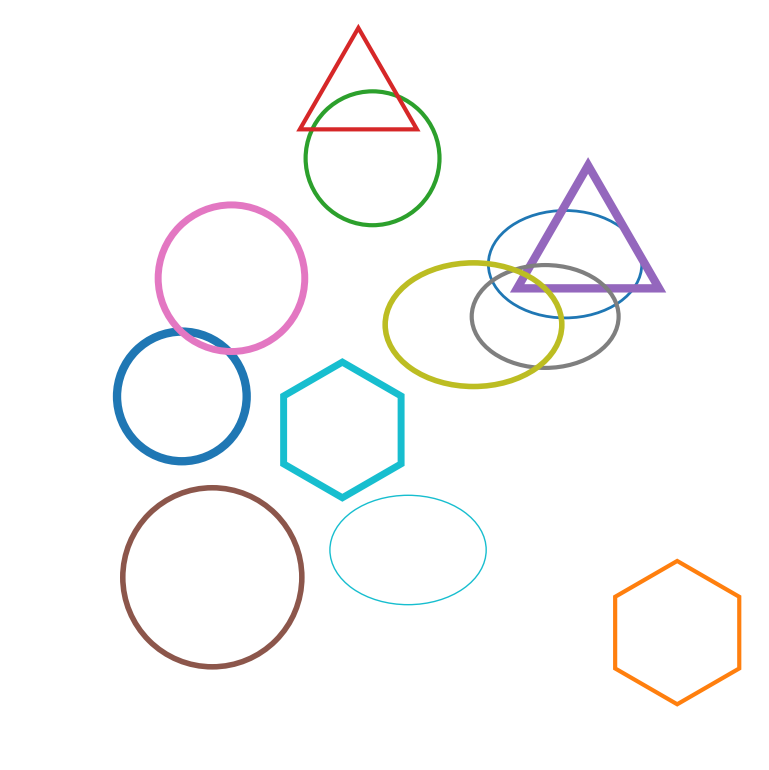[{"shape": "circle", "thickness": 3, "radius": 0.42, "center": [0.236, 0.485]}, {"shape": "oval", "thickness": 1, "radius": 0.5, "center": [0.734, 0.657]}, {"shape": "hexagon", "thickness": 1.5, "radius": 0.47, "center": [0.879, 0.178]}, {"shape": "circle", "thickness": 1.5, "radius": 0.43, "center": [0.484, 0.794]}, {"shape": "triangle", "thickness": 1.5, "radius": 0.44, "center": [0.465, 0.876]}, {"shape": "triangle", "thickness": 3, "radius": 0.53, "center": [0.764, 0.679]}, {"shape": "circle", "thickness": 2, "radius": 0.58, "center": [0.276, 0.25]}, {"shape": "circle", "thickness": 2.5, "radius": 0.48, "center": [0.301, 0.639]}, {"shape": "oval", "thickness": 1.5, "radius": 0.48, "center": [0.708, 0.589]}, {"shape": "oval", "thickness": 2, "radius": 0.57, "center": [0.615, 0.578]}, {"shape": "oval", "thickness": 0.5, "radius": 0.51, "center": [0.53, 0.286]}, {"shape": "hexagon", "thickness": 2.5, "radius": 0.44, "center": [0.445, 0.442]}]